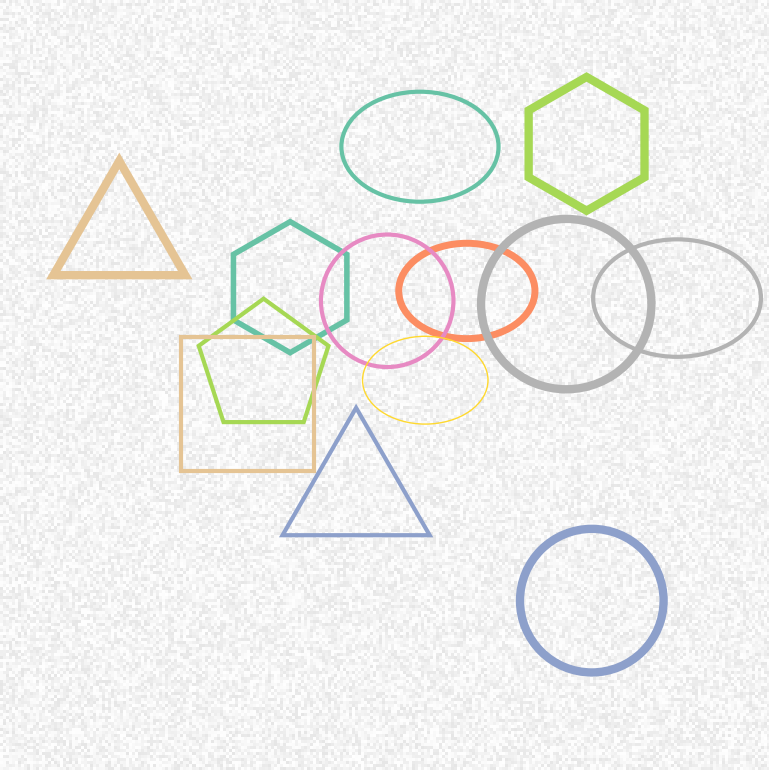[{"shape": "hexagon", "thickness": 2, "radius": 0.43, "center": [0.377, 0.627]}, {"shape": "oval", "thickness": 1.5, "radius": 0.51, "center": [0.545, 0.809]}, {"shape": "oval", "thickness": 2.5, "radius": 0.44, "center": [0.606, 0.622]}, {"shape": "circle", "thickness": 3, "radius": 0.47, "center": [0.769, 0.22]}, {"shape": "triangle", "thickness": 1.5, "radius": 0.55, "center": [0.462, 0.36]}, {"shape": "circle", "thickness": 1.5, "radius": 0.43, "center": [0.503, 0.609]}, {"shape": "hexagon", "thickness": 3, "radius": 0.43, "center": [0.762, 0.813]}, {"shape": "pentagon", "thickness": 1.5, "radius": 0.44, "center": [0.342, 0.523]}, {"shape": "oval", "thickness": 0.5, "radius": 0.41, "center": [0.552, 0.506]}, {"shape": "triangle", "thickness": 3, "radius": 0.49, "center": [0.155, 0.692]}, {"shape": "square", "thickness": 1.5, "radius": 0.43, "center": [0.321, 0.475]}, {"shape": "circle", "thickness": 3, "radius": 0.55, "center": [0.735, 0.605]}, {"shape": "oval", "thickness": 1.5, "radius": 0.54, "center": [0.879, 0.613]}]